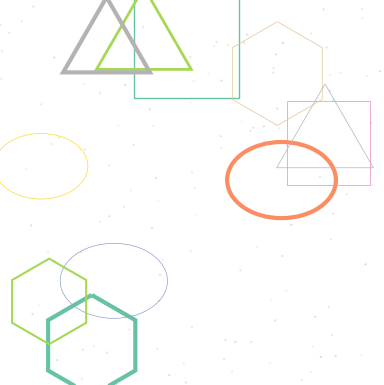[{"shape": "hexagon", "thickness": 3, "radius": 0.65, "center": [0.238, 0.103]}, {"shape": "square", "thickness": 1, "radius": 0.68, "center": [0.484, 0.88]}, {"shape": "oval", "thickness": 3, "radius": 0.71, "center": [0.731, 0.532]}, {"shape": "oval", "thickness": 0.5, "radius": 0.7, "center": [0.296, 0.271]}, {"shape": "square", "thickness": 0.5, "radius": 0.54, "center": [0.853, 0.627]}, {"shape": "hexagon", "thickness": 1.5, "radius": 0.56, "center": [0.128, 0.217]}, {"shape": "triangle", "thickness": 2, "radius": 0.71, "center": [0.374, 0.891]}, {"shape": "oval", "thickness": 0.5, "radius": 0.61, "center": [0.107, 0.568]}, {"shape": "hexagon", "thickness": 0.5, "radius": 0.67, "center": [0.72, 0.809]}, {"shape": "triangle", "thickness": 0.5, "radius": 0.73, "center": [0.844, 0.637]}, {"shape": "triangle", "thickness": 3, "radius": 0.65, "center": [0.277, 0.877]}]